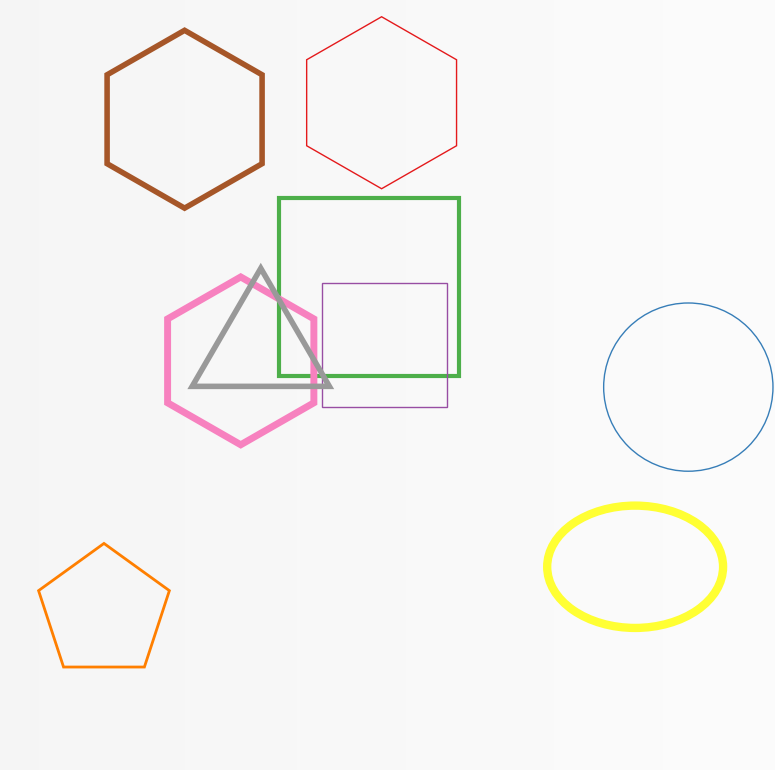[{"shape": "hexagon", "thickness": 0.5, "radius": 0.56, "center": [0.492, 0.867]}, {"shape": "circle", "thickness": 0.5, "radius": 0.55, "center": [0.888, 0.497]}, {"shape": "square", "thickness": 1.5, "radius": 0.58, "center": [0.476, 0.628]}, {"shape": "square", "thickness": 0.5, "radius": 0.4, "center": [0.496, 0.552]}, {"shape": "pentagon", "thickness": 1, "radius": 0.44, "center": [0.134, 0.206]}, {"shape": "oval", "thickness": 3, "radius": 0.57, "center": [0.82, 0.264]}, {"shape": "hexagon", "thickness": 2, "radius": 0.58, "center": [0.238, 0.845]}, {"shape": "hexagon", "thickness": 2.5, "radius": 0.54, "center": [0.311, 0.531]}, {"shape": "triangle", "thickness": 2, "radius": 0.51, "center": [0.336, 0.549]}]